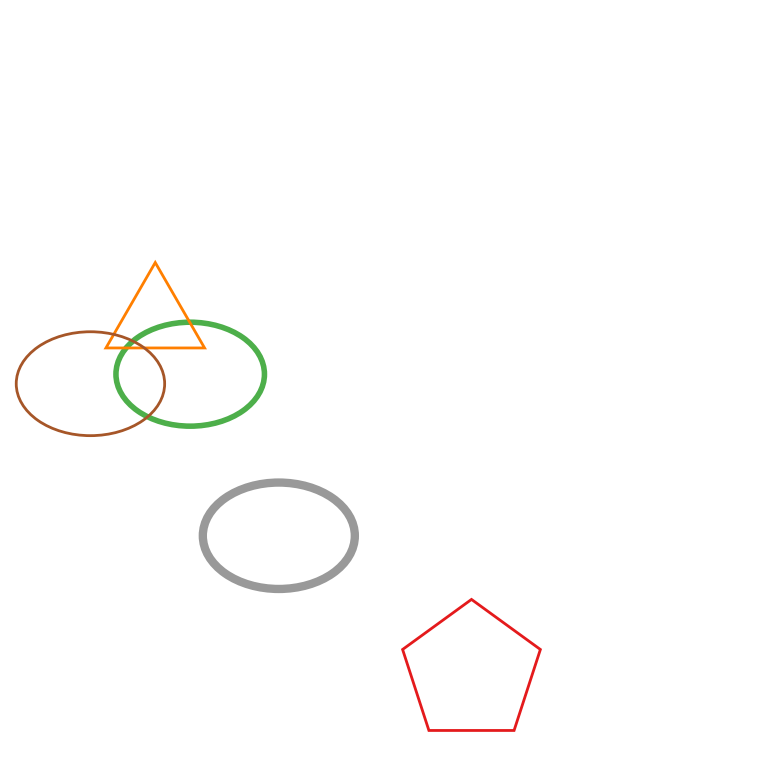[{"shape": "pentagon", "thickness": 1, "radius": 0.47, "center": [0.612, 0.127]}, {"shape": "oval", "thickness": 2, "radius": 0.48, "center": [0.247, 0.514]}, {"shape": "triangle", "thickness": 1, "radius": 0.37, "center": [0.202, 0.585]}, {"shape": "oval", "thickness": 1, "radius": 0.48, "center": [0.117, 0.502]}, {"shape": "oval", "thickness": 3, "radius": 0.49, "center": [0.362, 0.304]}]